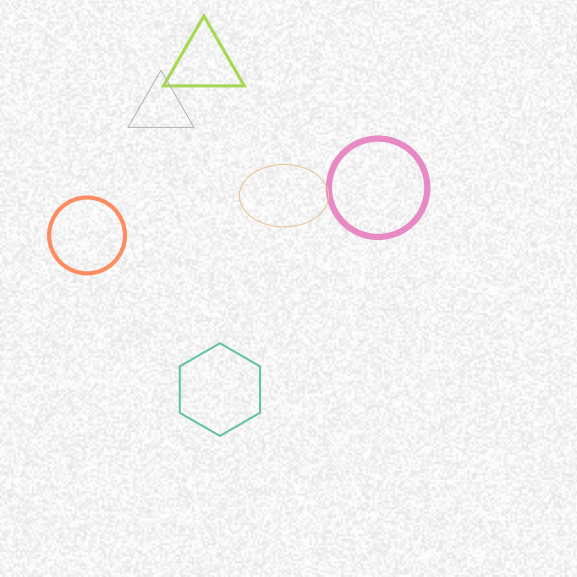[{"shape": "hexagon", "thickness": 1, "radius": 0.4, "center": [0.381, 0.325]}, {"shape": "circle", "thickness": 2, "radius": 0.33, "center": [0.151, 0.591]}, {"shape": "circle", "thickness": 3, "radius": 0.43, "center": [0.655, 0.674]}, {"shape": "triangle", "thickness": 1.5, "radius": 0.4, "center": [0.353, 0.891]}, {"shape": "oval", "thickness": 0.5, "radius": 0.39, "center": [0.492, 0.66]}, {"shape": "triangle", "thickness": 0.5, "radius": 0.33, "center": [0.279, 0.812]}]